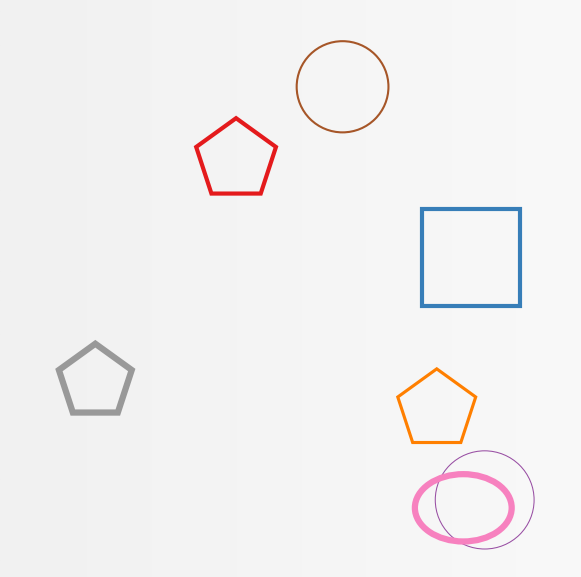[{"shape": "pentagon", "thickness": 2, "radius": 0.36, "center": [0.406, 0.722]}, {"shape": "square", "thickness": 2, "radius": 0.42, "center": [0.811, 0.553]}, {"shape": "circle", "thickness": 0.5, "radius": 0.43, "center": [0.834, 0.133]}, {"shape": "pentagon", "thickness": 1.5, "radius": 0.35, "center": [0.751, 0.29]}, {"shape": "circle", "thickness": 1, "radius": 0.39, "center": [0.589, 0.849]}, {"shape": "oval", "thickness": 3, "radius": 0.42, "center": [0.797, 0.12]}, {"shape": "pentagon", "thickness": 3, "radius": 0.33, "center": [0.164, 0.338]}]